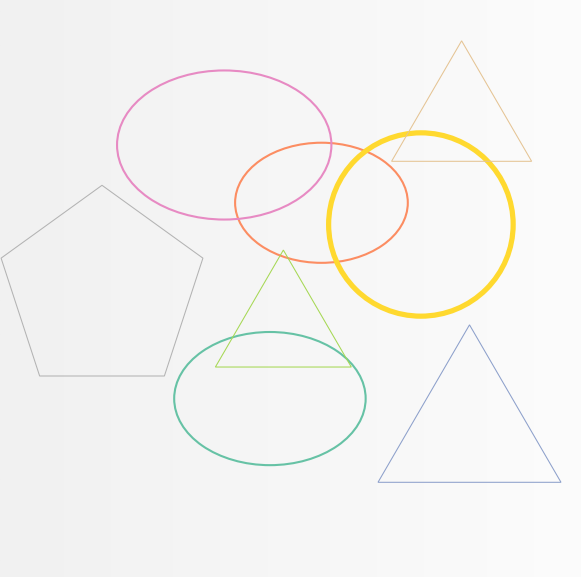[{"shape": "oval", "thickness": 1, "radius": 0.82, "center": [0.464, 0.309]}, {"shape": "oval", "thickness": 1, "radius": 0.74, "center": [0.553, 0.648]}, {"shape": "triangle", "thickness": 0.5, "radius": 0.91, "center": [0.808, 0.255]}, {"shape": "oval", "thickness": 1, "radius": 0.92, "center": [0.386, 0.748]}, {"shape": "triangle", "thickness": 0.5, "radius": 0.68, "center": [0.487, 0.431]}, {"shape": "circle", "thickness": 2.5, "radius": 0.79, "center": [0.724, 0.61]}, {"shape": "triangle", "thickness": 0.5, "radius": 0.7, "center": [0.794, 0.789]}, {"shape": "pentagon", "thickness": 0.5, "radius": 0.91, "center": [0.175, 0.496]}]